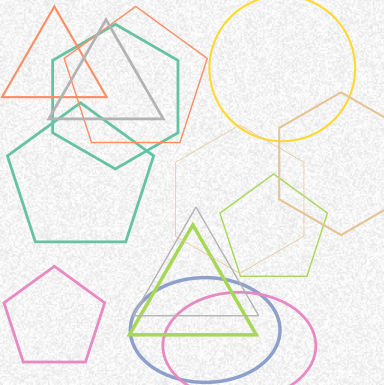[{"shape": "pentagon", "thickness": 2, "radius": 1.0, "center": [0.209, 0.533]}, {"shape": "hexagon", "thickness": 2, "radius": 0.94, "center": [0.299, 0.749]}, {"shape": "pentagon", "thickness": 1, "radius": 0.98, "center": [0.353, 0.788]}, {"shape": "triangle", "thickness": 1.5, "radius": 0.78, "center": [0.141, 0.826]}, {"shape": "oval", "thickness": 2.5, "radius": 0.97, "center": [0.533, 0.143]}, {"shape": "pentagon", "thickness": 2, "radius": 0.69, "center": [0.141, 0.171]}, {"shape": "oval", "thickness": 2, "radius": 0.99, "center": [0.622, 0.102]}, {"shape": "pentagon", "thickness": 1, "radius": 0.73, "center": [0.711, 0.401]}, {"shape": "triangle", "thickness": 2.5, "radius": 0.95, "center": [0.501, 0.226]}, {"shape": "circle", "thickness": 1.5, "radius": 0.95, "center": [0.733, 0.822]}, {"shape": "hexagon", "thickness": 0.5, "radius": 0.96, "center": [0.623, 0.482]}, {"shape": "hexagon", "thickness": 1.5, "radius": 0.93, "center": [0.886, 0.575]}, {"shape": "triangle", "thickness": 2, "radius": 0.86, "center": [0.275, 0.777]}, {"shape": "triangle", "thickness": 1, "radius": 0.94, "center": [0.509, 0.274]}]